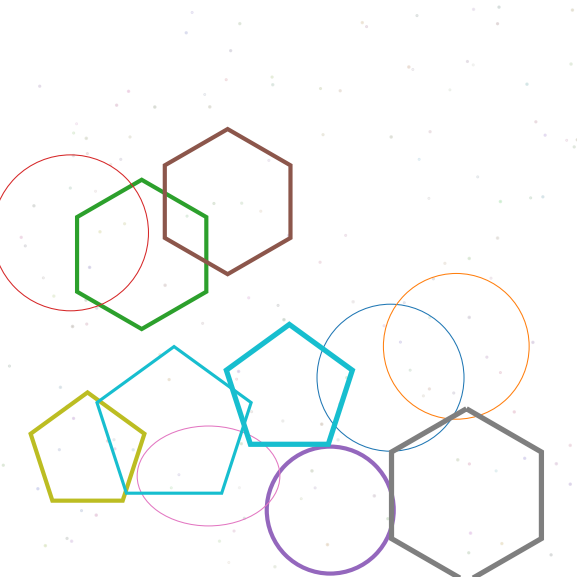[{"shape": "circle", "thickness": 0.5, "radius": 0.64, "center": [0.676, 0.345]}, {"shape": "circle", "thickness": 0.5, "radius": 0.63, "center": [0.79, 0.399]}, {"shape": "hexagon", "thickness": 2, "radius": 0.65, "center": [0.245, 0.559]}, {"shape": "circle", "thickness": 0.5, "radius": 0.68, "center": [0.122, 0.596]}, {"shape": "circle", "thickness": 2, "radius": 0.55, "center": [0.572, 0.116]}, {"shape": "hexagon", "thickness": 2, "radius": 0.63, "center": [0.394, 0.65]}, {"shape": "oval", "thickness": 0.5, "radius": 0.62, "center": [0.361, 0.175]}, {"shape": "hexagon", "thickness": 2.5, "radius": 0.75, "center": [0.808, 0.141]}, {"shape": "pentagon", "thickness": 2, "radius": 0.52, "center": [0.152, 0.216]}, {"shape": "pentagon", "thickness": 1.5, "radius": 0.7, "center": [0.301, 0.259]}, {"shape": "pentagon", "thickness": 2.5, "radius": 0.57, "center": [0.501, 0.323]}]